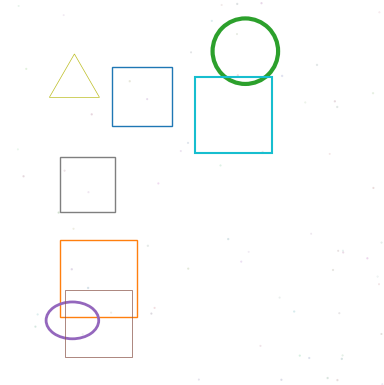[{"shape": "square", "thickness": 1, "radius": 0.39, "center": [0.369, 0.749]}, {"shape": "square", "thickness": 1, "radius": 0.5, "center": [0.255, 0.277]}, {"shape": "circle", "thickness": 3, "radius": 0.43, "center": [0.637, 0.867]}, {"shape": "oval", "thickness": 2, "radius": 0.34, "center": [0.188, 0.168]}, {"shape": "square", "thickness": 0.5, "radius": 0.44, "center": [0.255, 0.16]}, {"shape": "square", "thickness": 1, "radius": 0.36, "center": [0.228, 0.52]}, {"shape": "triangle", "thickness": 0.5, "radius": 0.38, "center": [0.193, 0.785]}, {"shape": "square", "thickness": 1.5, "radius": 0.5, "center": [0.607, 0.701]}]